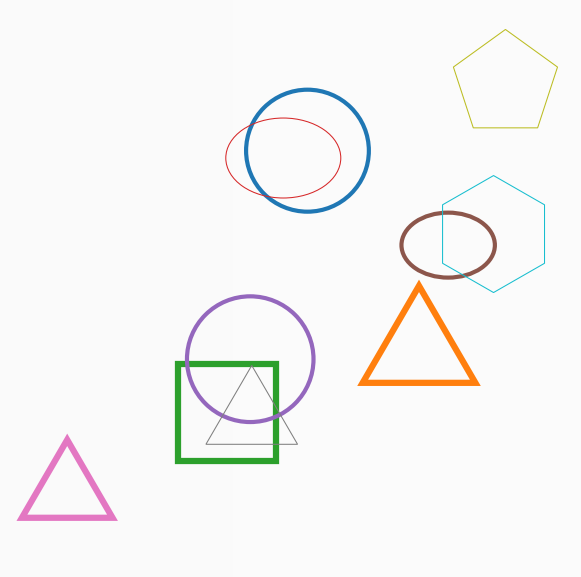[{"shape": "circle", "thickness": 2, "radius": 0.53, "center": [0.529, 0.738]}, {"shape": "triangle", "thickness": 3, "radius": 0.56, "center": [0.721, 0.392]}, {"shape": "square", "thickness": 3, "radius": 0.42, "center": [0.39, 0.285]}, {"shape": "oval", "thickness": 0.5, "radius": 0.49, "center": [0.487, 0.726]}, {"shape": "circle", "thickness": 2, "radius": 0.54, "center": [0.431, 0.377]}, {"shape": "oval", "thickness": 2, "radius": 0.4, "center": [0.771, 0.575]}, {"shape": "triangle", "thickness": 3, "radius": 0.45, "center": [0.116, 0.148]}, {"shape": "triangle", "thickness": 0.5, "radius": 0.46, "center": [0.433, 0.275]}, {"shape": "pentagon", "thickness": 0.5, "radius": 0.47, "center": [0.87, 0.854]}, {"shape": "hexagon", "thickness": 0.5, "radius": 0.51, "center": [0.849, 0.594]}]